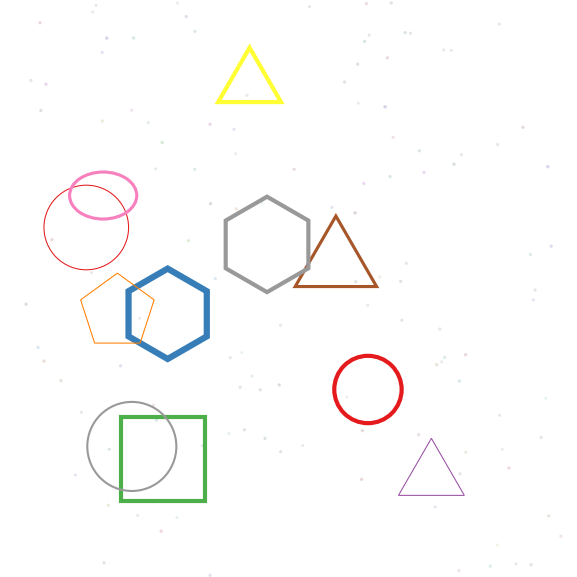[{"shape": "circle", "thickness": 2, "radius": 0.29, "center": [0.637, 0.325]}, {"shape": "circle", "thickness": 0.5, "radius": 0.37, "center": [0.149, 0.605]}, {"shape": "hexagon", "thickness": 3, "radius": 0.39, "center": [0.29, 0.456]}, {"shape": "square", "thickness": 2, "radius": 0.36, "center": [0.282, 0.205]}, {"shape": "triangle", "thickness": 0.5, "radius": 0.33, "center": [0.747, 0.174]}, {"shape": "pentagon", "thickness": 0.5, "radius": 0.33, "center": [0.203, 0.459]}, {"shape": "triangle", "thickness": 2, "radius": 0.31, "center": [0.432, 0.854]}, {"shape": "triangle", "thickness": 1.5, "radius": 0.41, "center": [0.582, 0.544]}, {"shape": "oval", "thickness": 1.5, "radius": 0.29, "center": [0.179, 0.661]}, {"shape": "circle", "thickness": 1, "radius": 0.39, "center": [0.228, 0.226]}, {"shape": "hexagon", "thickness": 2, "radius": 0.41, "center": [0.462, 0.576]}]